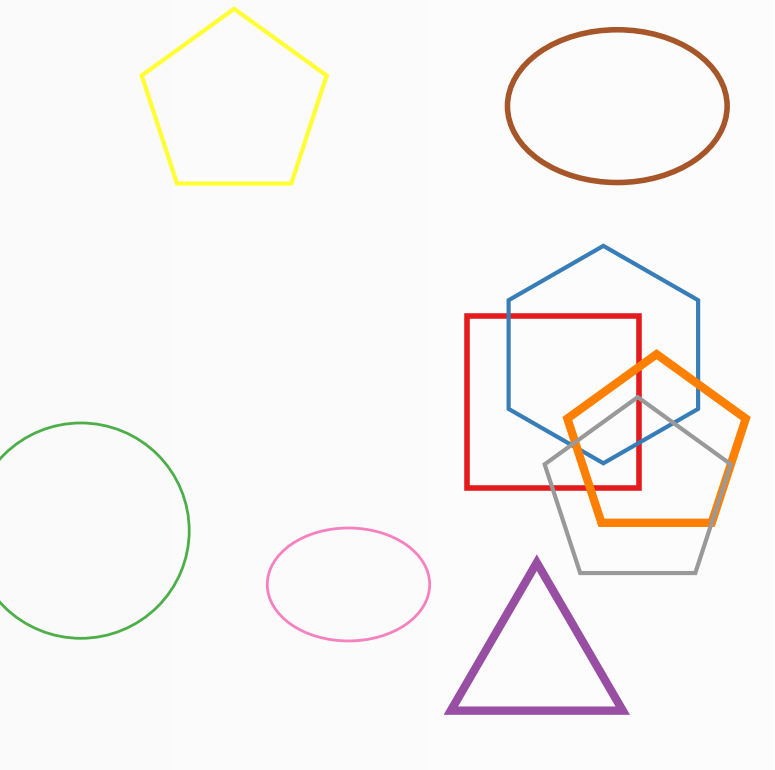[{"shape": "square", "thickness": 2, "radius": 0.56, "center": [0.714, 0.478]}, {"shape": "hexagon", "thickness": 1.5, "radius": 0.71, "center": [0.779, 0.54]}, {"shape": "circle", "thickness": 1, "radius": 0.7, "center": [0.104, 0.311]}, {"shape": "triangle", "thickness": 3, "radius": 0.64, "center": [0.693, 0.141]}, {"shape": "pentagon", "thickness": 3, "radius": 0.61, "center": [0.847, 0.419]}, {"shape": "pentagon", "thickness": 1.5, "radius": 0.63, "center": [0.302, 0.863]}, {"shape": "oval", "thickness": 2, "radius": 0.71, "center": [0.797, 0.862]}, {"shape": "oval", "thickness": 1, "radius": 0.52, "center": [0.45, 0.241]}, {"shape": "pentagon", "thickness": 1.5, "radius": 0.63, "center": [0.823, 0.358]}]